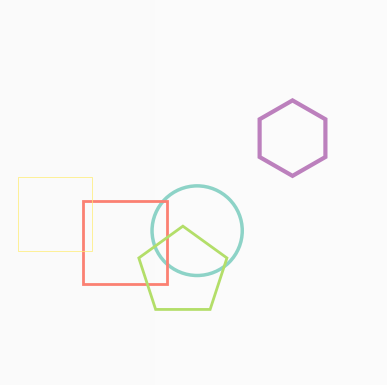[{"shape": "circle", "thickness": 2.5, "radius": 0.58, "center": [0.509, 0.401]}, {"shape": "square", "thickness": 2, "radius": 0.54, "center": [0.322, 0.37]}, {"shape": "pentagon", "thickness": 2, "radius": 0.6, "center": [0.472, 0.293]}, {"shape": "hexagon", "thickness": 3, "radius": 0.49, "center": [0.755, 0.641]}, {"shape": "square", "thickness": 0.5, "radius": 0.48, "center": [0.142, 0.445]}]